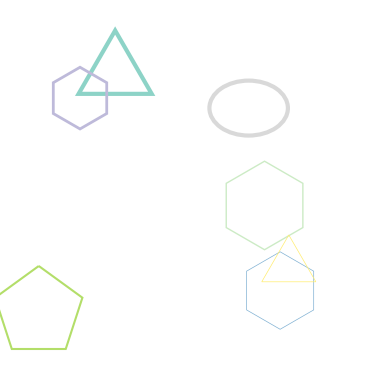[{"shape": "triangle", "thickness": 3, "radius": 0.55, "center": [0.299, 0.811]}, {"shape": "hexagon", "thickness": 2, "radius": 0.4, "center": [0.208, 0.745]}, {"shape": "hexagon", "thickness": 0.5, "radius": 0.5, "center": [0.728, 0.245]}, {"shape": "pentagon", "thickness": 1.5, "radius": 0.6, "center": [0.101, 0.19]}, {"shape": "oval", "thickness": 3, "radius": 0.51, "center": [0.646, 0.719]}, {"shape": "hexagon", "thickness": 1, "radius": 0.57, "center": [0.687, 0.466]}, {"shape": "triangle", "thickness": 0.5, "radius": 0.41, "center": [0.75, 0.309]}]